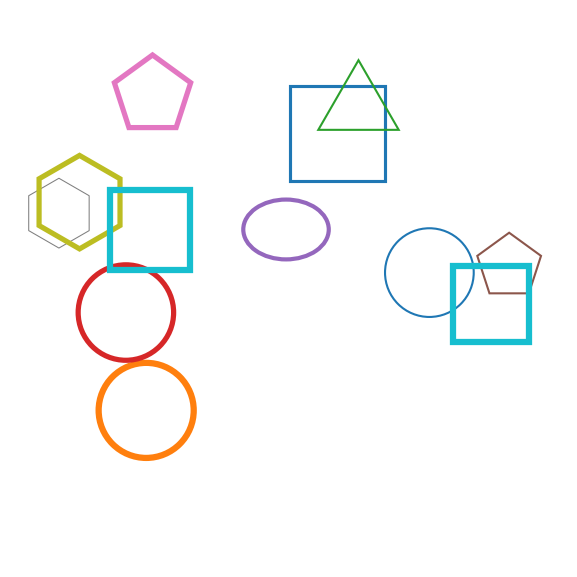[{"shape": "circle", "thickness": 1, "radius": 0.38, "center": [0.744, 0.527]}, {"shape": "square", "thickness": 1.5, "radius": 0.41, "center": [0.584, 0.769]}, {"shape": "circle", "thickness": 3, "radius": 0.41, "center": [0.253, 0.288]}, {"shape": "triangle", "thickness": 1, "radius": 0.4, "center": [0.621, 0.814]}, {"shape": "circle", "thickness": 2.5, "radius": 0.41, "center": [0.218, 0.458]}, {"shape": "oval", "thickness": 2, "radius": 0.37, "center": [0.495, 0.602]}, {"shape": "pentagon", "thickness": 1, "radius": 0.29, "center": [0.882, 0.538]}, {"shape": "pentagon", "thickness": 2.5, "radius": 0.35, "center": [0.264, 0.834]}, {"shape": "hexagon", "thickness": 0.5, "radius": 0.3, "center": [0.102, 0.63]}, {"shape": "hexagon", "thickness": 2.5, "radius": 0.4, "center": [0.138, 0.649]}, {"shape": "square", "thickness": 3, "radius": 0.33, "center": [0.85, 0.473]}, {"shape": "square", "thickness": 3, "radius": 0.35, "center": [0.26, 0.601]}]